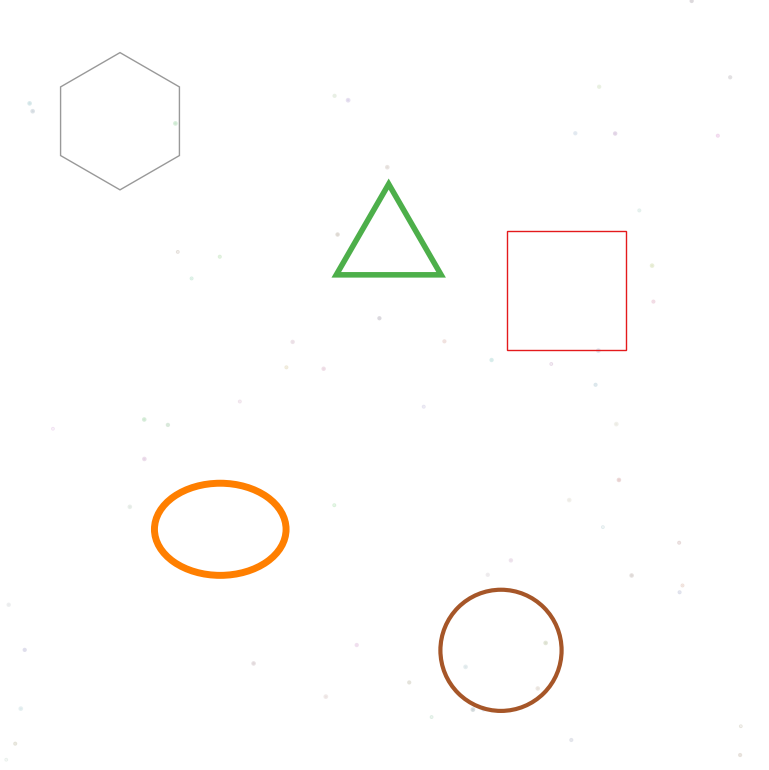[{"shape": "square", "thickness": 0.5, "radius": 0.39, "center": [0.736, 0.623]}, {"shape": "triangle", "thickness": 2, "radius": 0.39, "center": [0.505, 0.682]}, {"shape": "oval", "thickness": 2.5, "radius": 0.43, "center": [0.286, 0.313]}, {"shape": "circle", "thickness": 1.5, "radius": 0.39, "center": [0.651, 0.155]}, {"shape": "hexagon", "thickness": 0.5, "radius": 0.45, "center": [0.156, 0.843]}]